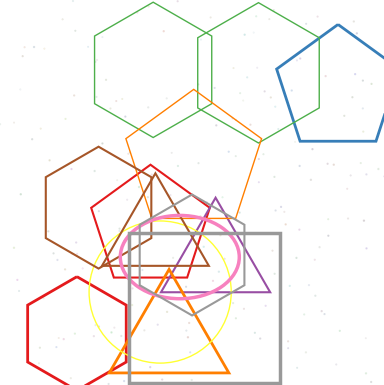[{"shape": "hexagon", "thickness": 2, "radius": 0.74, "center": [0.2, 0.134]}, {"shape": "pentagon", "thickness": 1.5, "radius": 0.81, "center": [0.391, 0.41]}, {"shape": "pentagon", "thickness": 2, "radius": 0.84, "center": [0.878, 0.769]}, {"shape": "hexagon", "thickness": 1, "radius": 0.88, "center": [0.398, 0.819]}, {"shape": "hexagon", "thickness": 1, "radius": 0.91, "center": [0.671, 0.811]}, {"shape": "triangle", "thickness": 1.5, "radius": 0.82, "center": [0.56, 0.323]}, {"shape": "pentagon", "thickness": 1, "radius": 0.93, "center": [0.503, 0.583]}, {"shape": "triangle", "thickness": 2, "radius": 0.9, "center": [0.439, 0.121]}, {"shape": "circle", "thickness": 1, "radius": 0.92, "center": [0.416, 0.241]}, {"shape": "triangle", "thickness": 1.5, "radius": 0.8, "center": [0.404, 0.39]}, {"shape": "hexagon", "thickness": 1.5, "radius": 0.79, "center": [0.256, 0.461]}, {"shape": "oval", "thickness": 2.5, "radius": 0.77, "center": [0.467, 0.332]}, {"shape": "square", "thickness": 2.5, "radius": 0.98, "center": [0.531, 0.2]}, {"shape": "hexagon", "thickness": 1.5, "radius": 0.79, "center": [0.499, 0.338]}]